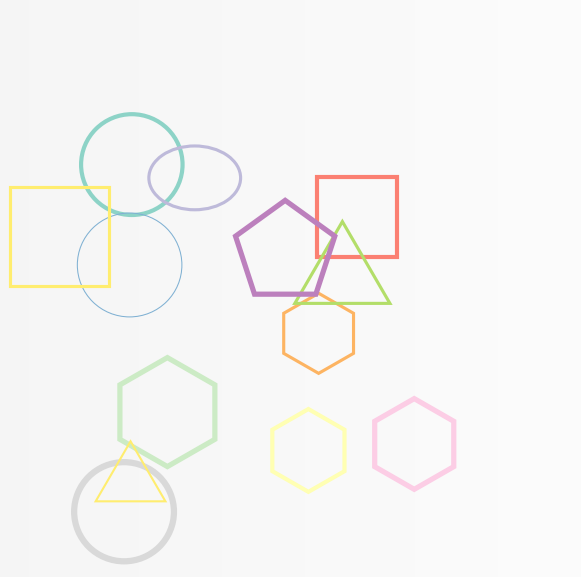[{"shape": "circle", "thickness": 2, "radius": 0.44, "center": [0.227, 0.714]}, {"shape": "hexagon", "thickness": 2, "radius": 0.36, "center": [0.531, 0.219]}, {"shape": "oval", "thickness": 1.5, "radius": 0.39, "center": [0.335, 0.691]}, {"shape": "square", "thickness": 2, "radius": 0.35, "center": [0.614, 0.624]}, {"shape": "circle", "thickness": 0.5, "radius": 0.45, "center": [0.223, 0.54]}, {"shape": "hexagon", "thickness": 1.5, "radius": 0.35, "center": [0.548, 0.422]}, {"shape": "triangle", "thickness": 1.5, "radius": 0.47, "center": [0.589, 0.521]}, {"shape": "hexagon", "thickness": 2.5, "radius": 0.39, "center": [0.713, 0.23]}, {"shape": "circle", "thickness": 3, "radius": 0.43, "center": [0.213, 0.113]}, {"shape": "pentagon", "thickness": 2.5, "radius": 0.45, "center": [0.491, 0.562]}, {"shape": "hexagon", "thickness": 2.5, "radius": 0.47, "center": [0.288, 0.286]}, {"shape": "square", "thickness": 1.5, "radius": 0.43, "center": [0.102, 0.589]}, {"shape": "triangle", "thickness": 1, "radius": 0.35, "center": [0.225, 0.166]}]